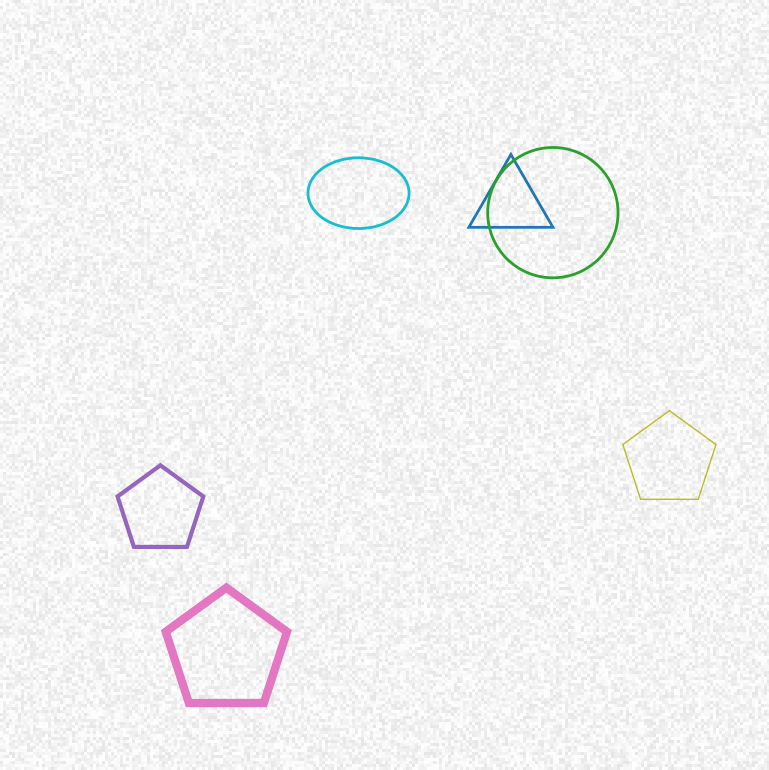[{"shape": "triangle", "thickness": 1, "radius": 0.32, "center": [0.664, 0.736]}, {"shape": "circle", "thickness": 1, "radius": 0.42, "center": [0.718, 0.724]}, {"shape": "pentagon", "thickness": 1.5, "radius": 0.29, "center": [0.208, 0.337]}, {"shape": "pentagon", "thickness": 3, "radius": 0.41, "center": [0.294, 0.154]}, {"shape": "pentagon", "thickness": 0.5, "radius": 0.32, "center": [0.869, 0.403]}, {"shape": "oval", "thickness": 1, "radius": 0.33, "center": [0.466, 0.749]}]